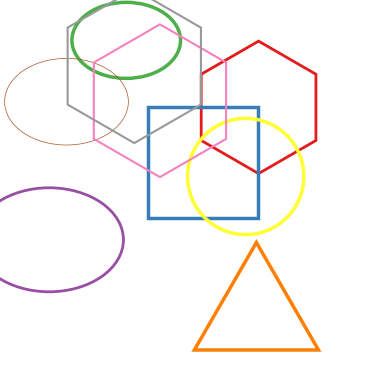[{"shape": "hexagon", "thickness": 2, "radius": 0.86, "center": [0.672, 0.721]}, {"shape": "square", "thickness": 2.5, "radius": 0.72, "center": [0.527, 0.578]}, {"shape": "oval", "thickness": 2.5, "radius": 0.71, "center": [0.328, 0.895]}, {"shape": "oval", "thickness": 2, "radius": 0.96, "center": [0.128, 0.377]}, {"shape": "triangle", "thickness": 2.5, "radius": 0.93, "center": [0.666, 0.184]}, {"shape": "circle", "thickness": 2.5, "radius": 0.75, "center": [0.638, 0.542]}, {"shape": "oval", "thickness": 0.5, "radius": 0.8, "center": [0.173, 0.736]}, {"shape": "hexagon", "thickness": 1.5, "radius": 0.99, "center": [0.415, 0.738]}, {"shape": "hexagon", "thickness": 1.5, "radius": 1.0, "center": [0.349, 0.828]}]